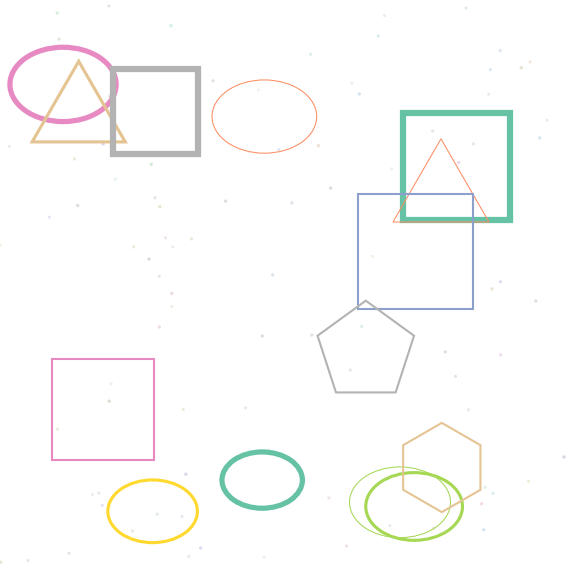[{"shape": "square", "thickness": 3, "radius": 0.46, "center": [0.791, 0.711]}, {"shape": "oval", "thickness": 2.5, "radius": 0.35, "center": [0.454, 0.168]}, {"shape": "oval", "thickness": 0.5, "radius": 0.45, "center": [0.458, 0.797]}, {"shape": "triangle", "thickness": 0.5, "radius": 0.48, "center": [0.764, 0.663]}, {"shape": "square", "thickness": 1, "radius": 0.5, "center": [0.719, 0.564]}, {"shape": "oval", "thickness": 2.5, "radius": 0.46, "center": [0.109, 0.853]}, {"shape": "square", "thickness": 1, "radius": 0.44, "center": [0.178, 0.29]}, {"shape": "oval", "thickness": 0.5, "radius": 0.44, "center": [0.693, 0.129]}, {"shape": "oval", "thickness": 1.5, "radius": 0.42, "center": [0.717, 0.122]}, {"shape": "oval", "thickness": 1.5, "radius": 0.39, "center": [0.264, 0.114]}, {"shape": "triangle", "thickness": 1.5, "radius": 0.47, "center": [0.136, 0.8]}, {"shape": "hexagon", "thickness": 1, "radius": 0.39, "center": [0.765, 0.19]}, {"shape": "square", "thickness": 3, "radius": 0.37, "center": [0.27, 0.806]}, {"shape": "pentagon", "thickness": 1, "radius": 0.44, "center": [0.633, 0.391]}]